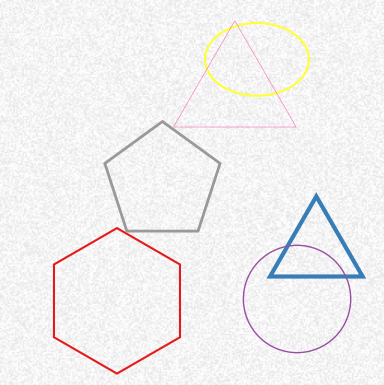[{"shape": "hexagon", "thickness": 1.5, "radius": 0.94, "center": [0.304, 0.219]}, {"shape": "triangle", "thickness": 3, "radius": 0.69, "center": [0.822, 0.351]}, {"shape": "circle", "thickness": 1, "radius": 0.7, "center": [0.772, 0.223]}, {"shape": "oval", "thickness": 1.5, "radius": 0.67, "center": [0.667, 0.846]}, {"shape": "triangle", "thickness": 0.5, "radius": 0.92, "center": [0.61, 0.762]}, {"shape": "pentagon", "thickness": 2, "radius": 0.79, "center": [0.422, 0.527]}]